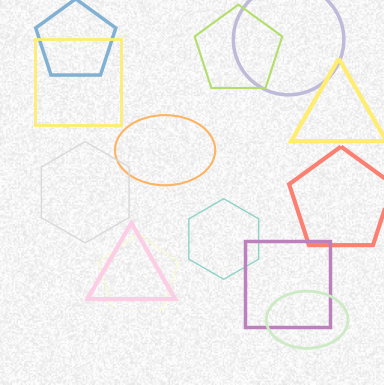[{"shape": "hexagon", "thickness": 1, "radius": 0.52, "center": [0.581, 0.379]}, {"shape": "pentagon", "thickness": 0.5, "radius": 0.55, "center": [0.359, 0.285]}, {"shape": "circle", "thickness": 2.5, "radius": 0.72, "center": [0.75, 0.897]}, {"shape": "pentagon", "thickness": 3, "radius": 0.71, "center": [0.886, 0.478]}, {"shape": "pentagon", "thickness": 2.5, "radius": 0.55, "center": [0.197, 0.894]}, {"shape": "oval", "thickness": 1.5, "radius": 0.65, "center": [0.429, 0.61]}, {"shape": "pentagon", "thickness": 1.5, "radius": 0.6, "center": [0.619, 0.868]}, {"shape": "triangle", "thickness": 3, "radius": 0.66, "center": [0.341, 0.289]}, {"shape": "hexagon", "thickness": 1, "radius": 0.66, "center": [0.221, 0.501]}, {"shape": "square", "thickness": 2.5, "radius": 0.55, "center": [0.746, 0.262]}, {"shape": "oval", "thickness": 2, "radius": 0.53, "center": [0.798, 0.17]}, {"shape": "triangle", "thickness": 3, "radius": 0.71, "center": [0.88, 0.705]}, {"shape": "square", "thickness": 2, "radius": 0.56, "center": [0.203, 0.787]}]